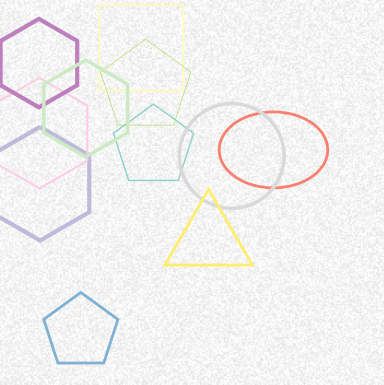[{"shape": "pentagon", "thickness": 1, "radius": 0.55, "center": [0.399, 0.62]}, {"shape": "square", "thickness": 1, "radius": 0.55, "center": [0.366, 0.877]}, {"shape": "hexagon", "thickness": 3, "radius": 0.74, "center": [0.104, 0.523]}, {"shape": "oval", "thickness": 2, "radius": 0.7, "center": [0.71, 0.611]}, {"shape": "pentagon", "thickness": 2, "radius": 0.51, "center": [0.21, 0.139]}, {"shape": "pentagon", "thickness": 0.5, "radius": 0.62, "center": [0.378, 0.775]}, {"shape": "hexagon", "thickness": 1.5, "radius": 0.72, "center": [0.102, 0.654]}, {"shape": "circle", "thickness": 2.5, "radius": 0.68, "center": [0.602, 0.595]}, {"shape": "hexagon", "thickness": 3, "radius": 0.57, "center": [0.101, 0.836]}, {"shape": "hexagon", "thickness": 2.5, "radius": 0.63, "center": [0.223, 0.718]}, {"shape": "triangle", "thickness": 2, "radius": 0.66, "center": [0.542, 0.377]}]